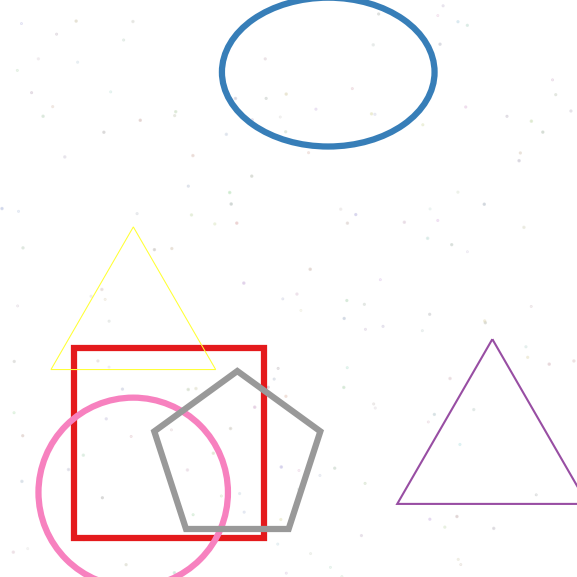[{"shape": "square", "thickness": 3, "radius": 0.82, "center": [0.293, 0.232]}, {"shape": "oval", "thickness": 3, "radius": 0.92, "center": [0.568, 0.874]}, {"shape": "triangle", "thickness": 1, "radius": 0.95, "center": [0.853, 0.222]}, {"shape": "triangle", "thickness": 0.5, "radius": 0.82, "center": [0.231, 0.442]}, {"shape": "circle", "thickness": 3, "radius": 0.82, "center": [0.231, 0.147]}, {"shape": "pentagon", "thickness": 3, "radius": 0.76, "center": [0.411, 0.205]}]